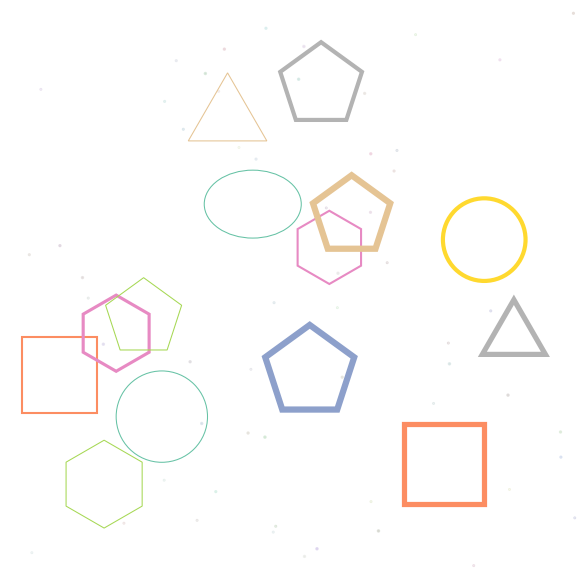[{"shape": "circle", "thickness": 0.5, "radius": 0.4, "center": [0.28, 0.278]}, {"shape": "oval", "thickness": 0.5, "radius": 0.42, "center": [0.438, 0.646]}, {"shape": "square", "thickness": 2.5, "radius": 0.35, "center": [0.77, 0.195]}, {"shape": "square", "thickness": 1, "radius": 0.33, "center": [0.103, 0.35]}, {"shape": "pentagon", "thickness": 3, "radius": 0.4, "center": [0.536, 0.355]}, {"shape": "hexagon", "thickness": 1.5, "radius": 0.33, "center": [0.201, 0.422]}, {"shape": "hexagon", "thickness": 1, "radius": 0.32, "center": [0.57, 0.571]}, {"shape": "pentagon", "thickness": 0.5, "radius": 0.35, "center": [0.249, 0.449]}, {"shape": "hexagon", "thickness": 0.5, "radius": 0.38, "center": [0.18, 0.161]}, {"shape": "circle", "thickness": 2, "radius": 0.36, "center": [0.839, 0.584]}, {"shape": "pentagon", "thickness": 3, "radius": 0.35, "center": [0.609, 0.625]}, {"shape": "triangle", "thickness": 0.5, "radius": 0.39, "center": [0.394, 0.794]}, {"shape": "triangle", "thickness": 2.5, "radius": 0.32, "center": [0.89, 0.417]}, {"shape": "pentagon", "thickness": 2, "radius": 0.37, "center": [0.556, 0.852]}]